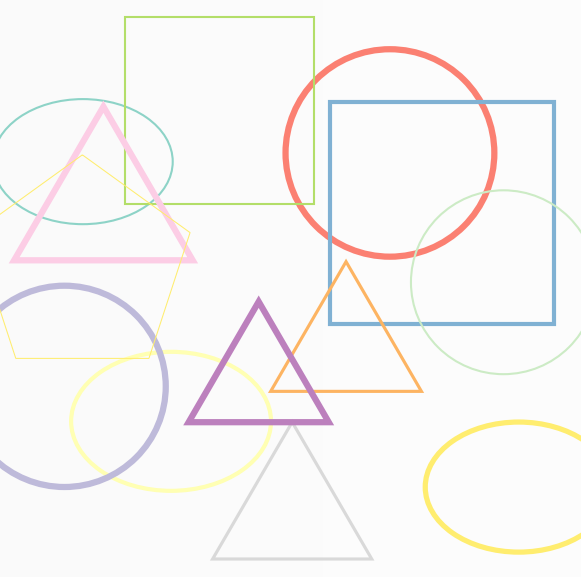[{"shape": "oval", "thickness": 1, "radius": 0.77, "center": [0.142, 0.719]}, {"shape": "oval", "thickness": 2, "radius": 0.86, "center": [0.294, 0.27]}, {"shape": "circle", "thickness": 3, "radius": 0.87, "center": [0.111, 0.33]}, {"shape": "circle", "thickness": 3, "radius": 0.9, "center": [0.671, 0.734]}, {"shape": "square", "thickness": 2, "radius": 0.96, "center": [0.761, 0.63]}, {"shape": "triangle", "thickness": 1.5, "radius": 0.75, "center": [0.595, 0.396]}, {"shape": "square", "thickness": 1, "radius": 0.81, "center": [0.378, 0.807]}, {"shape": "triangle", "thickness": 3, "radius": 0.89, "center": [0.178, 0.637]}, {"shape": "triangle", "thickness": 1.5, "radius": 0.79, "center": [0.503, 0.11]}, {"shape": "triangle", "thickness": 3, "radius": 0.7, "center": [0.445, 0.338]}, {"shape": "circle", "thickness": 1, "radius": 0.8, "center": [0.866, 0.51]}, {"shape": "oval", "thickness": 2.5, "radius": 0.8, "center": [0.892, 0.156]}, {"shape": "pentagon", "thickness": 0.5, "radius": 0.97, "center": [0.142, 0.536]}]